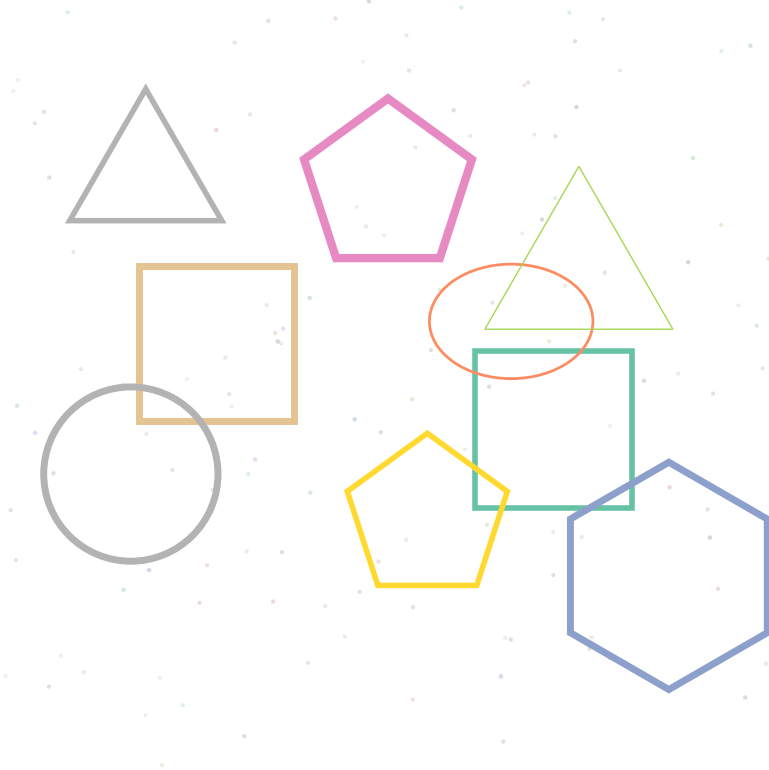[{"shape": "square", "thickness": 2, "radius": 0.51, "center": [0.719, 0.443]}, {"shape": "oval", "thickness": 1, "radius": 0.53, "center": [0.664, 0.583]}, {"shape": "hexagon", "thickness": 2.5, "radius": 0.74, "center": [0.869, 0.252]}, {"shape": "pentagon", "thickness": 3, "radius": 0.57, "center": [0.504, 0.757]}, {"shape": "triangle", "thickness": 0.5, "radius": 0.71, "center": [0.752, 0.643]}, {"shape": "pentagon", "thickness": 2, "radius": 0.55, "center": [0.555, 0.328]}, {"shape": "square", "thickness": 2.5, "radius": 0.5, "center": [0.281, 0.554]}, {"shape": "triangle", "thickness": 2, "radius": 0.57, "center": [0.189, 0.77]}, {"shape": "circle", "thickness": 2.5, "radius": 0.57, "center": [0.17, 0.384]}]